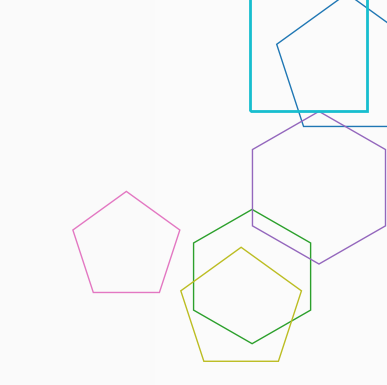[{"shape": "pentagon", "thickness": 1, "radius": 0.95, "center": [0.896, 0.826]}, {"shape": "hexagon", "thickness": 1, "radius": 0.87, "center": [0.651, 0.282]}, {"shape": "hexagon", "thickness": 1, "radius": 0.99, "center": [0.823, 0.512]}, {"shape": "pentagon", "thickness": 1, "radius": 0.73, "center": [0.326, 0.358]}, {"shape": "pentagon", "thickness": 1, "radius": 0.82, "center": [0.622, 0.194]}, {"shape": "square", "thickness": 2, "radius": 0.76, "center": [0.795, 0.864]}]